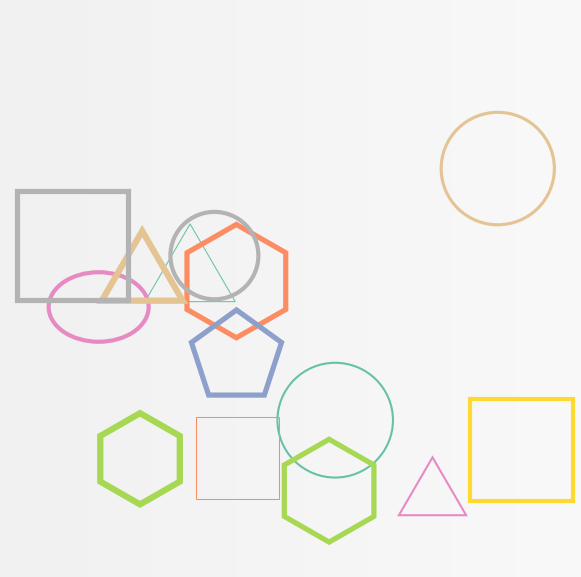[{"shape": "triangle", "thickness": 0.5, "radius": 0.45, "center": [0.327, 0.522]}, {"shape": "circle", "thickness": 1, "radius": 0.5, "center": [0.577, 0.272]}, {"shape": "square", "thickness": 0.5, "radius": 0.35, "center": [0.409, 0.206]}, {"shape": "hexagon", "thickness": 2.5, "radius": 0.49, "center": [0.407, 0.512]}, {"shape": "pentagon", "thickness": 2.5, "radius": 0.41, "center": [0.407, 0.381]}, {"shape": "oval", "thickness": 2, "radius": 0.43, "center": [0.17, 0.468]}, {"shape": "triangle", "thickness": 1, "radius": 0.33, "center": [0.744, 0.14]}, {"shape": "hexagon", "thickness": 2.5, "radius": 0.44, "center": [0.566, 0.149]}, {"shape": "hexagon", "thickness": 3, "radius": 0.39, "center": [0.241, 0.205]}, {"shape": "square", "thickness": 2, "radius": 0.44, "center": [0.897, 0.22]}, {"shape": "triangle", "thickness": 3, "radius": 0.4, "center": [0.245, 0.519]}, {"shape": "circle", "thickness": 1.5, "radius": 0.49, "center": [0.856, 0.707]}, {"shape": "circle", "thickness": 2, "radius": 0.38, "center": [0.369, 0.557]}, {"shape": "square", "thickness": 2.5, "radius": 0.48, "center": [0.125, 0.574]}]